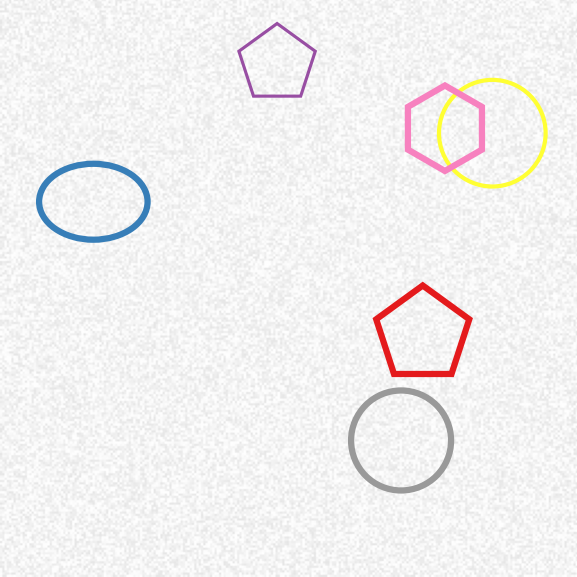[{"shape": "pentagon", "thickness": 3, "radius": 0.42, "center": [0.732, 0.42]}, {"shape": "oval", "thickness": 3, "radius": 0.47, "center": [0.162, 0.65]}, {"shape": "pentagon", "thickness": 1.5, "radius": 0.35, "center": [0.48, 0.889]}, {"shape": "circle", "thickness": 2, "radius": 0.46, "center": [0.852, 0.769]}, {"shape": "hexagon", "thickness": 3, "radius": 0.37, "center": [0.77, 0.777]}, {"shape": "circle", "thickness": 3, "radius": 0.43, "center": [0.695, 0.236]}]